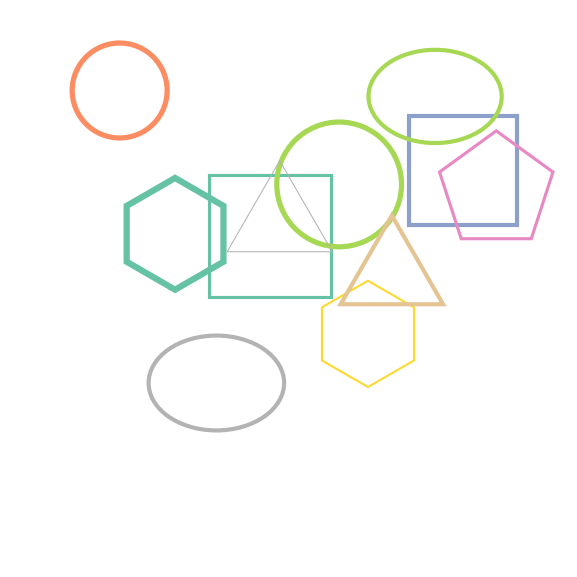[{"shape": "square", "thickness": 1.5, "radius": 0.53, "center": [0.468, 0.59]}, {"shape": "hexagon", "thickness": 3, "radius": 0.48, "center": [0.303, 0.594]}, {"shape": "circle", "thickness": 2.5, "radius": 0.41, "center": [0.207, 0.842]}, {"shape": "square", "thickness": 2, "radius": 0.47, "center": [0.801, 0.704]}, {"shape": "pentagon", "thickness": 1.5, "radius": 0.52, "center": [0.859, 0.669]}, {"shape": "circle", "thickness": 2.5, "radius": 0.54, "center": [0.587, 0.68]}, {"shape": "oval", "thickness": 2, "radius": 0.58, "center": [0.753, 0.832]}, {"shape": "hexagon", "thickness": 1, "radius": 0.46, "center": [0.637, 0.421]}, {"shape": "triangle", "thickness": 2, "radius": 0.51, "center": [0.679, 0.524]}, {"shape": "triangle", "thickness": 0.5, "radius": 0.53, "center": [0.484, 0.616]}, {"shape": "oval", "thickness": 2, "radius": 0.59, "center": [0.375, 0.336]}]